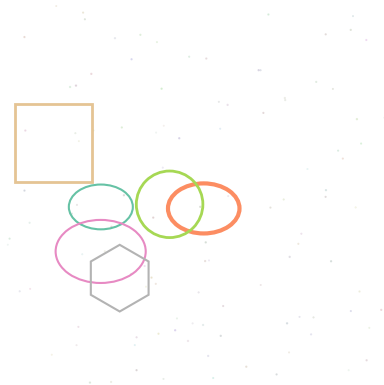[{"shape": "oval", "thickness": 1.5, "radius": 0.42, "center": [0.262, 0.463]}, {"shape": "oval", "thickness": 3, "radius": 0.46, "center": [0.529, 0.459]}, {"shape": "oval", "thickness": 1.5, "radius": 0.59, "center": [0.261, 0.347]}, {"shape": "circle", "thickness": 2, "radius": 0.43, "center": [0.441, 0.469]}, {"shape": "square", "thickness": 2, "radius": 0.5, "center": [0.139, 0.629]}, {"shape": "hexagon", "thickness": 1.5, "radius": 0.43, "center": [0.311, 0.278]}]